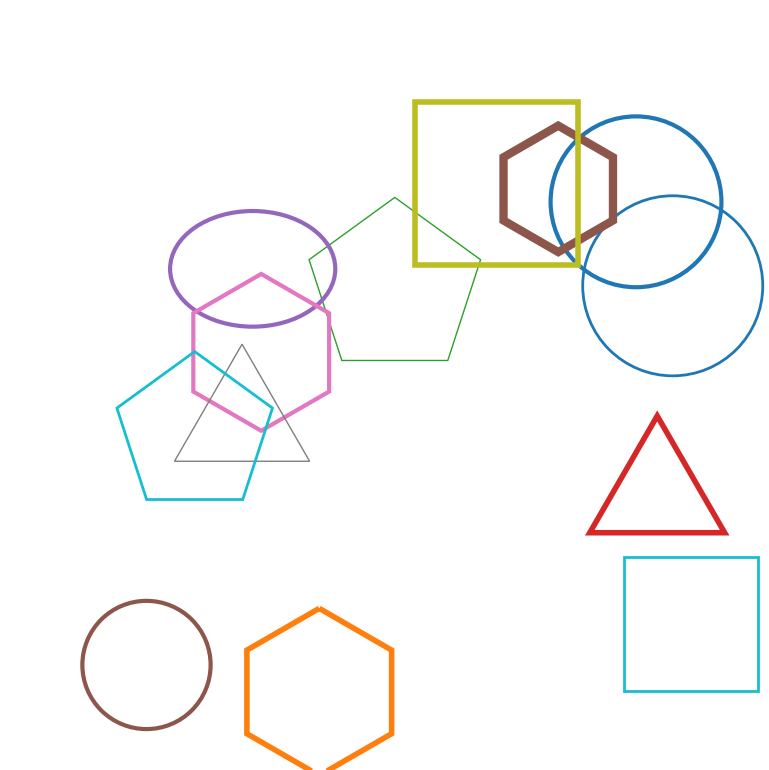[{"shape": "circle", "thickness": 1.5, "radius": 0.55, "center": [0.826, 0.738]}, {"shape": "circle", "thickness": 1, "radius": 0.58, "center": [0.874, 0.629]}, {"shape": "hexagon", "thickness": 2, "radius": 0.54, "center": [0.415, 0.101]}, {"shape": "pentagon", "thickness": 0.5, "radius": 0.59, "center": [0.513, 0.627]}, {"shape": "triangle", "thickness": 2, "radius": 0.51, "center": [0.854, 0.359]}, {"shape": "oval", "thickness": 1.5, "radius": 0.54, "center": [0.328, 0.651]}, {"shape": "circle", "thickness": 1.5, "radius": 0.42, "center": [0.19, 0.136]}, {"shape": "hexagon", "thickness": 3, "radius": 0.41, "center": [0.725, 0.755]}, {"shape": "hexagon", "thickness": 1.5, "radius": 0.51, "center": [0.339, 0.542]}, {"shape": "triangle", "thickness": 0.5, "radius": 0.51, "center": [0.314, 0.452]}, {"shape": "square", "thickness": 2, "radius": 0.53, "center": [0.645, 0.762]}, {"shape": "pentagon", "thickness": 1, "radius": 0.53, "center": [0.253, 0.437]}, {"shape": "square", "thickness": 1, "radius": 0.44, "center": [0.897, 0.19]}]